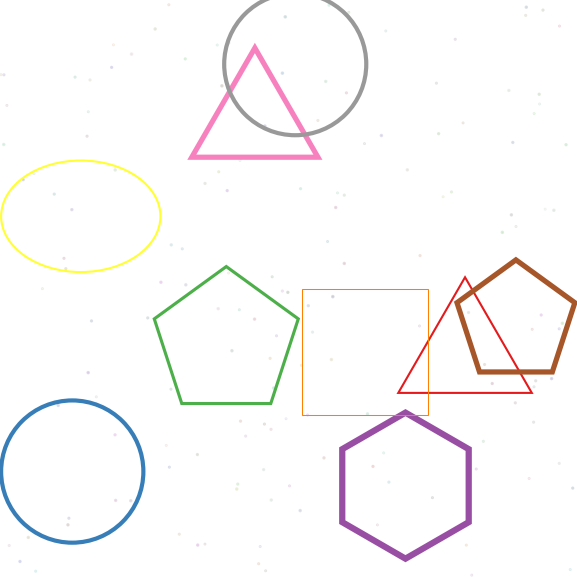[{"shape": "triangle", "thickness": 1, "radius": 0.67, "center": [0.805, 0.386]}, {"shape": "circle", "thickness": 2, "radius": 0.62, "center": [0.125, 0.183]}, {"shape": "pentagon", "thickness": 1.5, "radius": 0.66, "center": [0.392, 0.406]}, {"shape": "hexagon", "thickness": 3, "radius": 0.63, "center": [0.702, 0.158]}, {"shape": "square", "thickness": 0.5, "radius": 0.54, "center": [0.632, 0.389]}, {"shape": "oval", "thickness": 1, "radius": 0.69, "center": [0.14, 0.625]}, {"shape": "pentagon", "thickness": 2.5, "radius": 0.54, "center": [0.893, 0.442]}, {"shape": "triangle", "thickness": 2.5, "radius": 0.63, "center": [0.441, 0.79]}, {"shape": "circle", "thickness": 2, "radius": 0.62, "center": [0.511, 0.888]}]